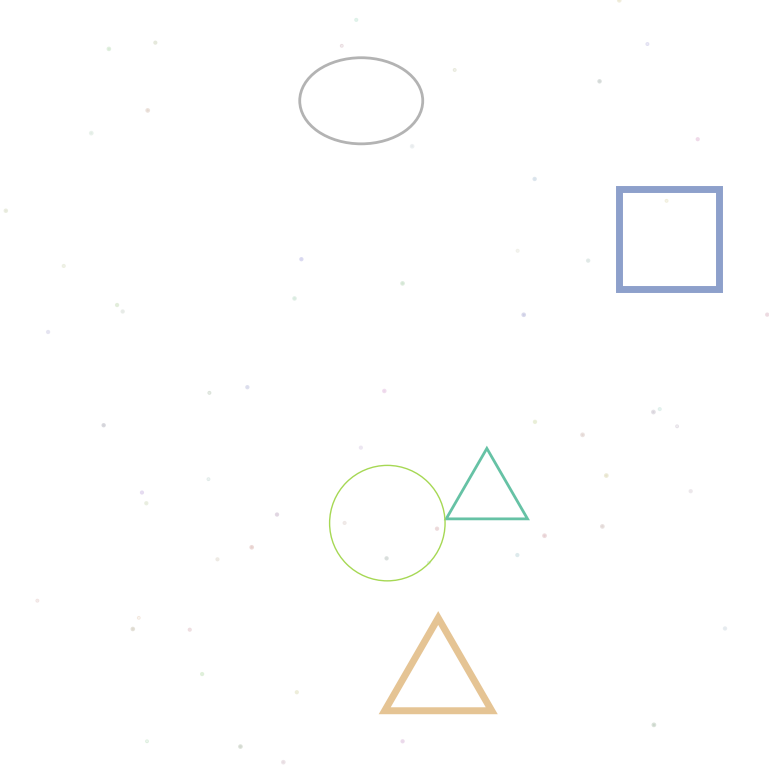[{"shape": "triangle", "thickness": 1, "radius": 0.3, "center": [0.632, 0.357]}, {"shape": "square", "thickness": 2.5, "radius": 0.33, "center": [0.869, 0.69]}, {"shape": "circle", "thickness": 0.5, "radius": 0.37, "center": [0.503, 0.321]}, {"shape": "triangle", "thickness": 2.5, "radius": 0.4, "center": [0.569, 0.117]}, {"shape": "oval", "thickness": 1, "radius": 0.4, "center": [0.469, 0.869]}]